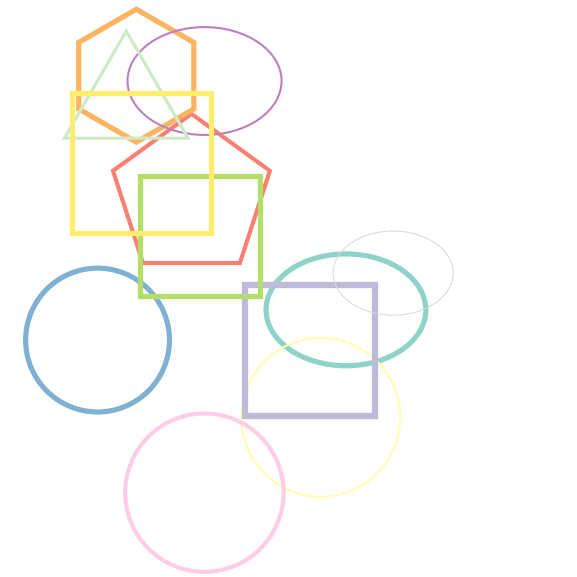[{"shape": "oval", "thickness": 2.5, "radius": 0.69, "center": [0.599, 0.463]}, {"shape": "circle", "thickness": 1, "radius": 0.69, "center": [0.555, 0.276]}, {"shape": "square", "thickness": 3, "radius": 0.57, "center": [0.537, 0.392]}, {"shape": "pentagon", "thickness": 2, "radius": 0.71, "center": [0.332, 0.659]}, {"shape": "circle", "thickness": 2.5, "radius": 0.62, "center": [0.169, 0.41]}, {"shape": "hexagon", "thickness": 2.5, "radius": 0.58, "center": [0.236, 0.868]}, {"shape": "square", "thickness": 2.5, "radius": 0.52, "center": [0.346, 0.591]}, {"shape": "circle", "thickness": 2, "radius": 0.69, "center": [0.354, 0.146]}, {"shape": "oval", "thickness": 0.5, "radius": 0.52, "center": [0.681, 0.526]}, {"shape": "oval", "thickness": 1, "radius": 0.67, "center": [0.354, 0.859]}, {"shape": "triangle", "thickness": 1.5, "radius": 0.62, "center": [0.219, 0.822]}, {"shape": "square", "thickness": 2.5, "radius": 0.6, "center": [0.245, 0.717]}]